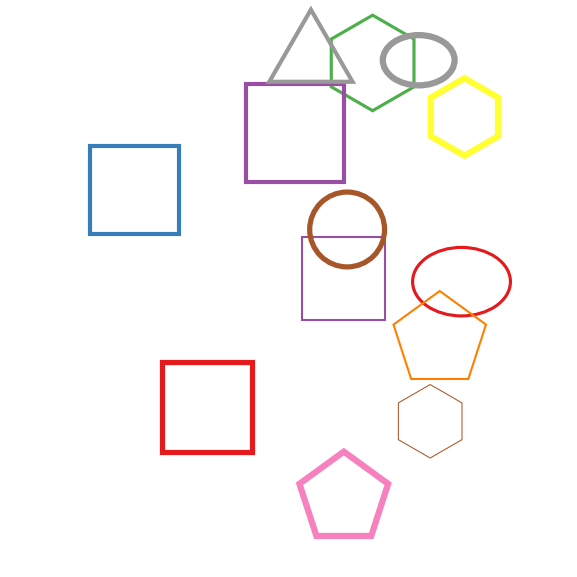[{"shape": "square", "thickness": 2.5, "radius": 0.39, "center": [0.359, 0.294]}, {"shape": "oval", "thickness": 1.5, "radius": 0.42, "center": [0.799, 0.511]}, {"shape": "square", "thickness": 2, "radius": 0.38, "center": [0.233, 0.67]}, {"shape": "hexagon", "thickness": 1.5, "radius": 0.41, "center": [0.645, 0.89]}, {"shape": "square", "thickness": 1, "radius": 0.36, "center": [0.595, 0.517]}, {"shape": "square", "thickness": 2, "radius": 0.42, "center": [0.511, 0.769]}, {"shape": "pentagon", "thickness": 1, "radius": 0.42, "center": [0.761, 0.411]}, {"shape": "hexagon", "thickness": 3, "radius": 0.34, "center": [0.804, 0.797]}, {"shape": "hexagon", "thickness": 0.5, "radius": 0.32, "center": [0.745, 0.27]}, {"shape": "circle", "thickness": 2.5, "radius": 0.32, "center": [0.601, 0.602]}, {"shape": "pentagon", "thickness": 3, "radius": 0.4, "center": [0.595, 0.136]}, {"shape": "triangle", "thickness": 2, "radius": 0.42, "center": [0.538, 0.899]}, {"shape": "oval", "thickness": 3, "radius": 0.31, "center": [0.725, 0.895]}]